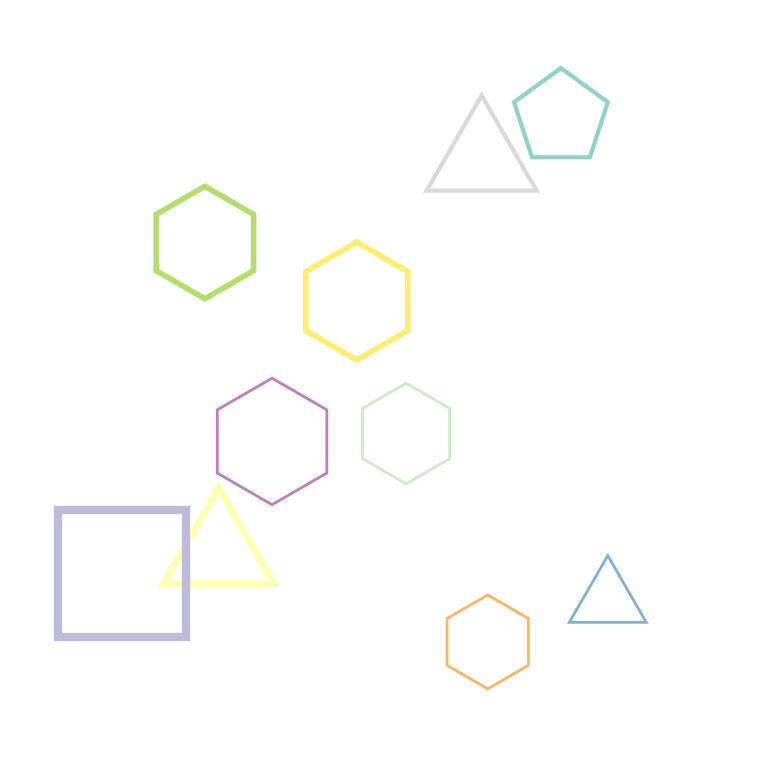[{"shape": "pentagon", "thickness": 1.5, "radius": 0.32, "center": [0.728, 0.848]}, {"shape": "triangle", "thickness": 2.5, "radius": 0.42, "center": [0.284, 0.283]}, {"shape": "square", "thickness": 3, "radius": 0.41, "center": [0.159, 0.255]}, {"shape": "triangle", "thickness": 1, "radius": 0.29, "center": [0.789, 0.221]}, {"shape": "hexagon", "thickness": 1, "radius": 0.3, "center": [0.633, 0.166]}, {"shape": "hexagon", "thickness": 2, "radius": 0.37, "center": [0.266, 0.685]}, {"shape": "triangle", "thickness": 1.5, "radius": 0.41, "center": [0.625, 0.794]}, {"shape": "hexagon", "thickness": 1, "radius": 0.41, "center": [0.353, 0.427]}, {"shape": "hexagon", "thickness": 1, "radius": 0.33, "center": [0.527, 0.437]}, {"shape": "hexagon", "thickness": 2, "radius": 0.38, "center": [0.463, 0.609]}]